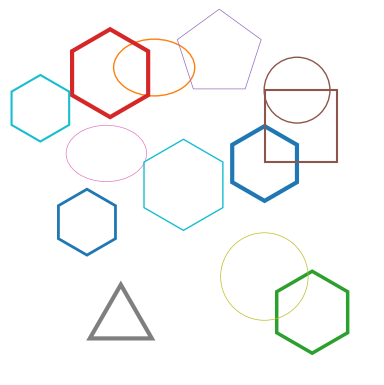[{"shape": "hexagon", "thickness": 3, "radius": 0.49, "center": [0.687, 0.575]}, {"shape": "hexagon", "thickness": 2, "radius": 0.43, "center": [0.226, 0.423]}, {"shape": "oval", "thickness": 1, "radius": 0.53, "center": [0.4, 0.825]}, {"shape": "hexagon", "thickness": 2.5, "radius": 0.53, "center": [0.811, 0.189]}, {"shape": "hexagon", "thickness": 3, "radius": 0.57, "center": [0.286, 0.81]}, {"shape": "pentagon", "thickness": 0.5, "radius": 0.57, "center": [0.569, 0.862]}, {"shape": "circle", "thickness": 1, "radius": 0.43, "center": [0.772, 0.766]}, {"shape": "square", "thickness": 1.5, "radius": 0.47, "center": [0.782, 0.673]}, {"shape": "oval", "thickness": 0.5, "radius": 0.52, "center": [0.276, 0.601]}, {"shape": "triangle", "thickness": 3, "radius": 0.47, "center": [0.314, 0.167]}, {"shape": "circle", "thickness": 0.5, "radius": 0.57, "center": [0.687, 0.282]}, {"shape": "hexagon", "thickness": 1, "radius": 0.59, "center": [0.476, 0.52]}, {"shape": "hexagon", "thickness": 1.5, "radius": 0.43, "center": [0.105, 0.719]}]